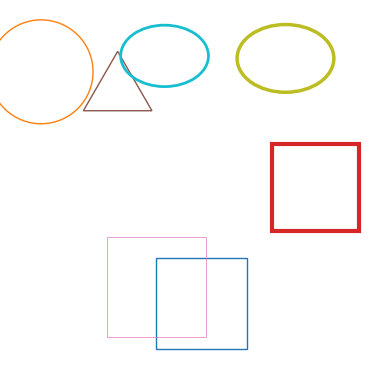[{"shape": "square", "thickness": 1, "radius": 0.59, "center": [0.525, 0.212]}, {"shape": "circle", "thickness": 1, "radius": 0.67, "center": [0.107, 0.813]}, {"shape": "square", "thickness": 3, "radius": 0.57, "center": [0.82, 0.513]}, {"shape": "triangle", "thickness": 1, "radius": 0.51, "center": [0.306, 0.764]}, {"shape": "square", "thickness": 0.5, "radius": 0.65, "center": [0.407, 0.255]}, {"shape": "oval", "thickness": 2.5, "radius": 0.63, "center": [0.742, 0.848]}, {"shape": "oval", "thickness": 2, "radius": 0.57, "center": [0.427, 0.855]}]